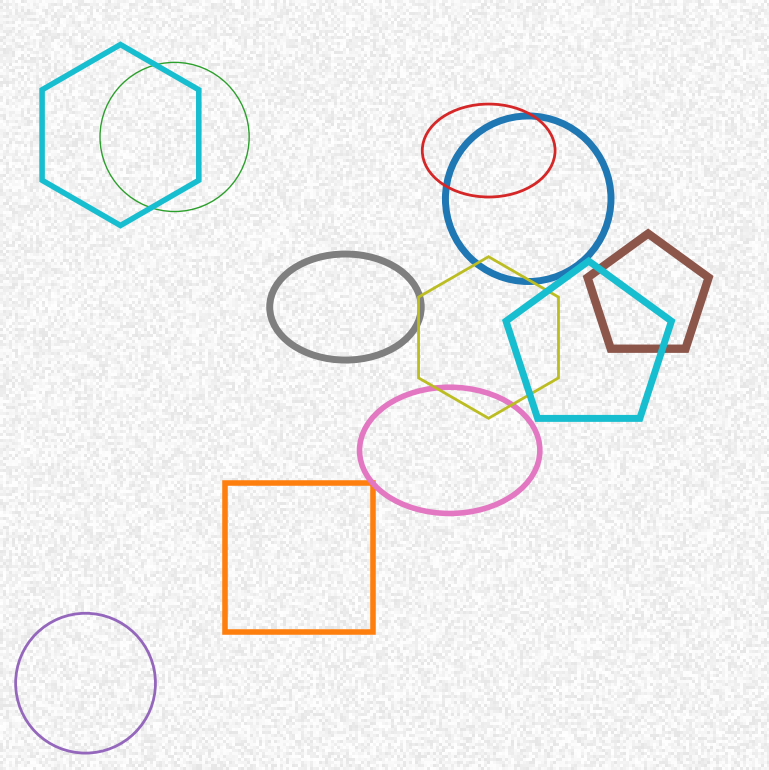[{"shape": "circle", "thickness": 2.5, "radius": 0.54, "center": [0.686, 0.742]}, {"shape": "square", "thickness": 2, "radius": 0.48, "center": [0.389, 0.276]}, {"shape": "circle", "thickness": 0.5, "radius": 0.48, "center": [0.227, 0.822]}, {"shape": "oval", "thickness": 1, "radius": 0.43, "center": [0.635, 0.805]}, {"shape": "circle", "thickness": 1, "radius": 0.45, "center": [0.111, 0.113]}, {"shape": "pentagon", "thickness": 3, "radius": 0.41, "center": [0.842, 0.614]}, {"shape": "oval", "thickness": 2, "radius": 0.59, "center": [0.584, 0.415]}, {"shape": "oval", "thickness": 2.5, "radius": 0.49, "center": [0.449, 0.601]}, {"shape": "hexagon", "thickness": 1, "radius": 0.52, "center": [0.634, 0.562]}, {"shape": "pentagon", "thickness": 2.5, "radius": 0.56, "center": [0.765, 0.548]}, {"shape": "hexagon", "thickness": 2, "radius": 0.59, "center": [0.156, 0.825]}]